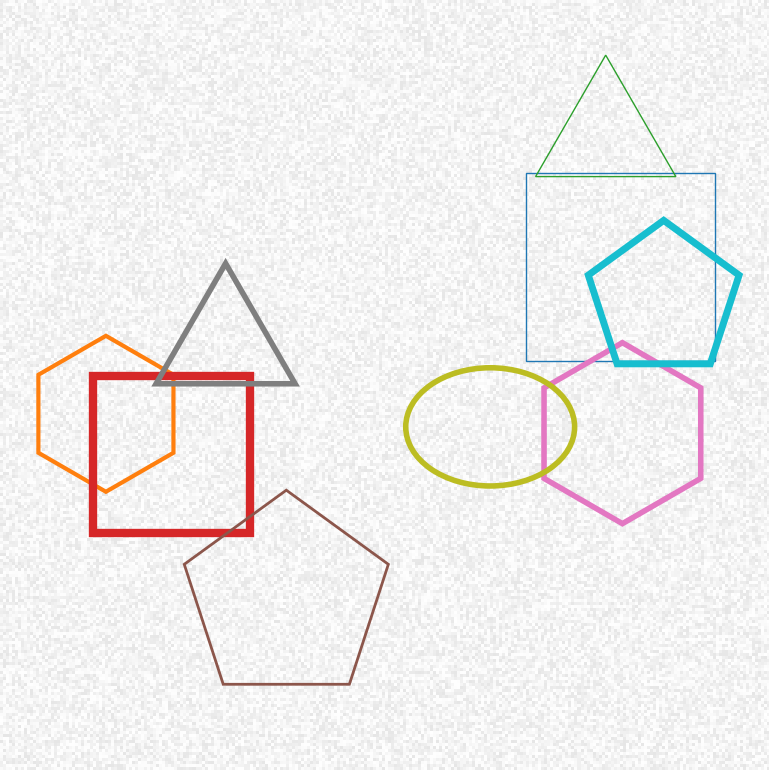[{"shape": "square", "thickness": 0.5, "radius": 0.61, "center": [0.805, 0.653]}, {"shape": "hexagon", "thickness": 1.5, "radius": 0.51, "center": [0.138, 0.463]}, {"shape": "triangle", "thickness": 0.5, "radius": 0.53, "center": [0.787, 0.823]}, {"shape": "square", "thickness": 3, "radius": 0.51, "center": [0.223, 0.409]}, {"shape": "pentagon", "thickness": 1, "radius": 0.7, "center": [0.372, 0.224]}, {"shape": "hexagon", "thickness": 2, "radius": 0.59, "center": [0.808, 0.437]}, {"shape": "triangle", "thickness": 2, "radius": 0.52, "center": [0.293, 0.554]}, {"shape": "oval", "thickness": 2, "radius": 0.55, "center": [0.637, 0.446]}, {"shape": "pentagon", "thickness": 2.5, "radius": 0.51, "center": [0.862, 0.611]}]